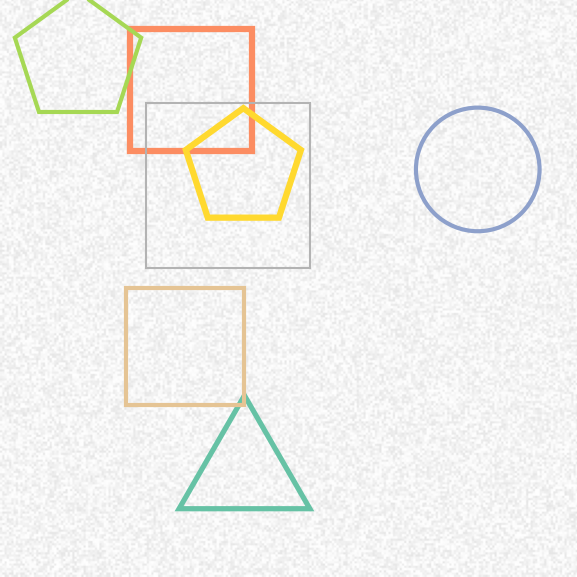[{"shape": "triangle", "thickness": 2.5, "radius": 0.65, "center": [0.423, 0.184]}, {"shape": "square", "thickness": 3, "radius": 0.53, "center": [0.33, 0.844]}, {"shape": "circle", "thickness": 2, "radius": 0.54, "center": [0.827, 0.706]}, {"shape": "pentagon", "thickness": 2, "radius": 0.58, "center": [0.135, 0.898]}, {"shape": "pentagon", "thickness": 3, "radius": 0.52, "center": [0.421, 0.707]}, {"shape": "square", "thickness": 2, "radius": 0.51, "center": [0.32, 0.399]}, {"shape": "square", "thickness": 1, "radius": 0.71, "center": [0.395, 0.678]}]